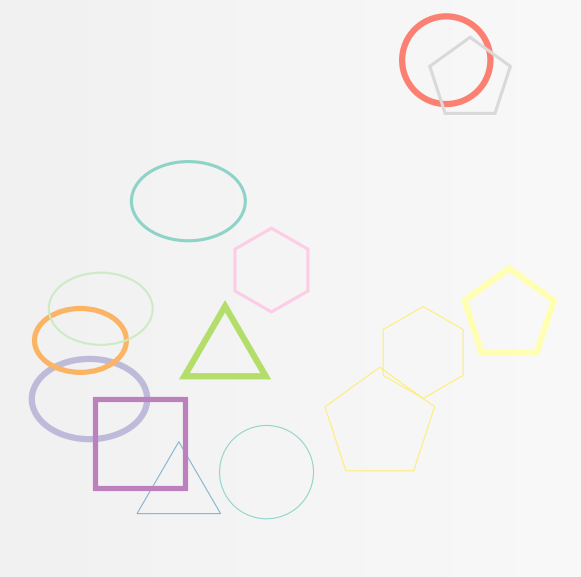[{"shape": "oval", "thickness": 1.5, "radius": 0.49, "center": [0.324, 0.651]}, {"shape": "circle", "thickness": 0.5, "radius": 0.4, "center": [0.459, 0.182]}, {"shape": "pentagon", "thickness": 3, "radius": 0.4, "center": [0.876, 0.454]}, {"shape": "oval", "thickness": 3, "radius": 0.5, "center": [0.154, 0.308]}, {"shape": "circle", "thickness": 3, "radius": 0.38, "center": [0.768, 0.895]}, {"shape": "triangle", "thickness": 0.5, "radius": 0.42, "center": [0.308, 0.151]}, {"shape": "oval", "thickness": 2.5, "radius": 0.4, "center": [0.138, 0.41]}, {"shape": "triangle", "thickness": 3, "radius": 0.4, "center": [0.387, 0.388]}, {"shape": "hexagon", "thickness": 1.5, "radius": 0.36, "center": [0.467, 0.531]}, {"shape": "pentagon", "thickness": 1.5, "radius": 0.36, "center": [0.809, 0.862]}, {"shape": "square", "thickness": 2.5, "radius": 0.38, "center": [0.241, 0.231]}, {"shape": "oval", "thickness": 1, "radius": 0.45, "center": [0.173, 0.464]}, {"shape": "hexagon", "thickness": 0.5, "radius": 0.4, "center": [0.728, 0.389]}, {"shape": "pentagon", "thickness": 0.5, "radius": 0.5, "center": [0.653, 0.264]}]